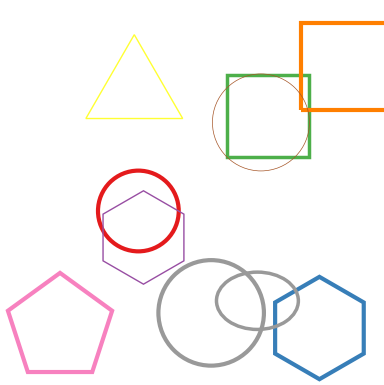[{"shape": "circle", "thickness": 3, "radius": 0.52, "center": [0.359, 0.452]}, {"shape": "hexagon", "thickness": 3, "radius": 0.66, "center": [0.83, 0.148]}, {"shape": "square", "thickness": 2.5, "radius": 0.53, "center": [0.696, 0.7]}, {"shape": "hexagon", "thickness": 1, "radius": 0.61, "center": [0.373, 0.383]}, {"shape": "square", "thickness": 3, "radius": 0.56, "center": [0.895, 0.828]}, {"shape": "triangle", "thickness": 1, "radius": 0.73, "center": [0.349, 0.765]}, {"shape": "circle", "thickness": 0.5, "radius": 0.63, "center": [0.678, 0.682]}, {"shape": "pentagon", "thickness": 3, "radius": 0.71, "center": [0.156, 0.149]}, {"shape": "circle", "thickness": 3, "radius": 0.69, "center": [0.548, 0.187]}, {"shape": "oval", "thickness": 2.5, "radius": 0.53, "center": [0.669, 0.219]}]